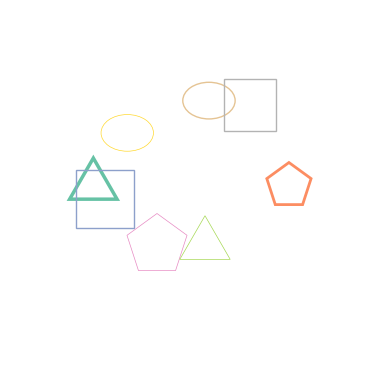[{"shape": "triangle", "thickness": 2.5, "radius": 0.36, "center": [0.242, 0.518]}, {"shape": "pentagon", "thickness": 2, "radius": 0.3, "center": [0.75, 0.517]}, {"shape": "square", "thickness": 1, "radius": 0.38, "center": [0.272, 0.483]}, {"shape": "pentagon", "thickness": 0.5, "radius": 0.41, "center": [0.408, 0.363]}, {"shape": "triangle", "thickness": 0.5, "radius": 0.38, "center": [0.532, 0.364]}, {"shape": "oval", "thickness": 0.5, "radius": 0.34, "center": [0.331, 0.655]}, {"shape": "oval", "thickness": 1, "radius": 0.34, "center": [0.543, 0.739]}, {"shape": "square", "thickness": 1, "radius": 0.34, "center": [0.648, 0.728]}]